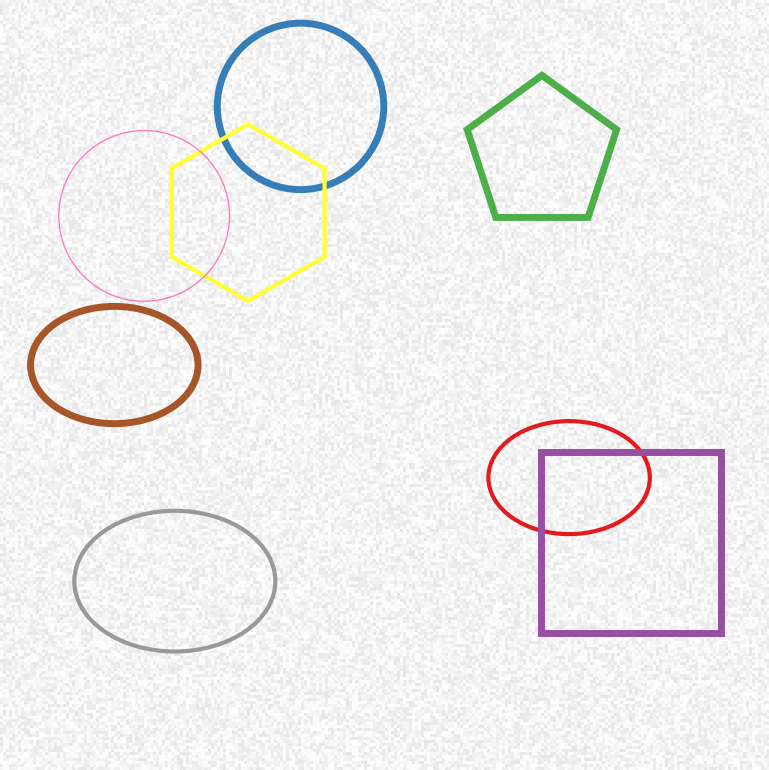[{"shape": "oval", "thickness": 1.5, "radius": 0.52, "center": [0.739, 0.38]}, {"shape": "circle", "thickness": 2.5, "radius": 0.54, "center": [0.39, 0.862]}, {"shape": "pentagon", "thickness": 2.5, "radius": 0.51, "center": [0.704, 0.8]}, {"shape": "square", "thickness": 2.5, "radius": 0.59, "center": [0.82, 0.295]}, {"shape": "hexagon", "thickness": 1.5, "radius": 0.57, "center": [0.322, 0.724]}, {"shape": "oval", "thickness": 2.5, "radius": 0.54, "center": [0.148, 0.526]}, {"shape": "circle", "thickness": 0.5, "radius": 0.55, "center": [0.187, 0.72]}, {"shape": "oval", "thickness": 1.5, "radius": 0.65, "center": [0.227, 0.245]}]